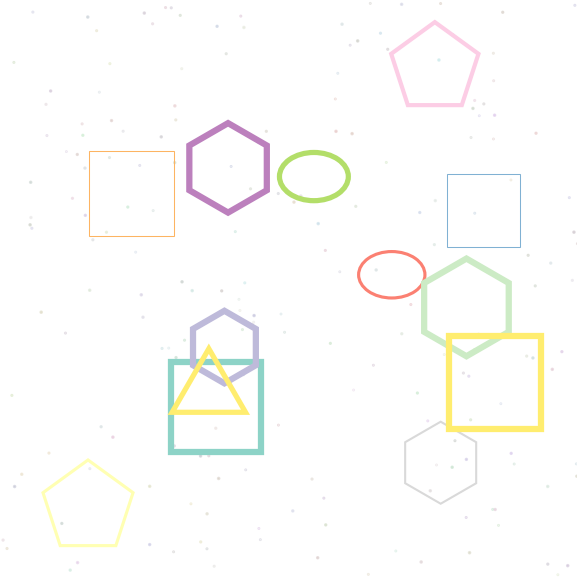[{"shape": "square", "thickness": 3, "radius": 0.39, "center": [0.373, 0.295]}, {"shape": "pentagon", "thickness": 1.5, "radius": 0.41, "center": [0.152, 0.121]}, {"shape": "hexagon", "thickness": 3, "radius": 0.31, "center": [0.389, 0.398]}, {"shape": "oval", "thickness": 1.5, "radius": 0.29, "center": [0.678, 0.523]}, {"shape": "square", "thickness": 0.5, "radius": 0.32, "center": [0.837, 0.635]}, {"shape": "square", "thickness": 0.5, "radius": 0.37, "center": [0.228, 0.664]}, {"shape": "oval", "thickness": 2.5, "radius": 0.3, "center": [0.544, 0.693]}, {"shape": "pentagon", "thickness": 2, "radius": 0.4, "center": [0.753, 0.881]}, {"shape": "hexagon", "thickness": 1, "radius": 0.36, "center": [0.763, 0.198]}, {"shape": "hexagon", "thickness": 3, "radius": 0.39, "center": [0.395, 0.708]}, {"shape": "hexagon", "thickness": 3, "radius": 0.42, "center": [0.808, 0.467]}, {"shape": "square", "thickness": 3, "radius": 0.4, "center": [0.857, 0.337]}, {"shape": "triangle", "thickness": 2.5, "radius": 0.37, "center": [0.362, 0.322]}]